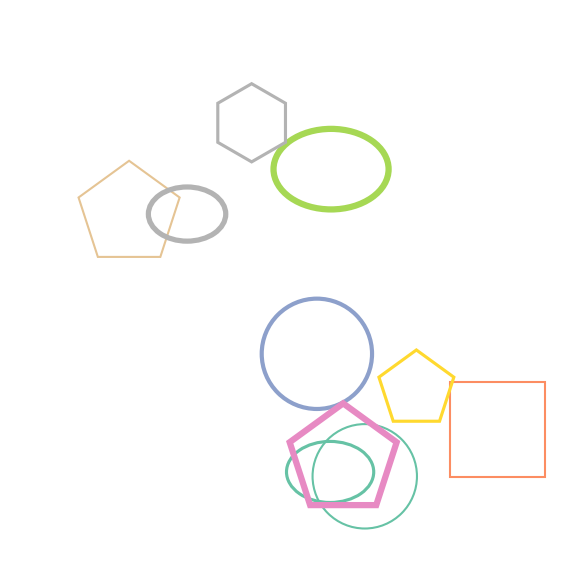[{"shape": "circle", "thickness": 1, "radius": 0.45, "center": [0.632, 0.174]}, {"shape": "oval", "thickness": 1.5, "radius": 0.38, "center": [0.572, 0.182]}, {"shape": "square", "thickness": 1, "radius": 0.41, "center": [0.861, 0.256]}, {"shape": "circle", "thickness": 2, "radius": 0.48, "center": [0.549, 0.386]}, {"shape": "pentagon", "thickness": 3, "radius": 0.49, "center": [0.594, 0.203]}, {"shape": "oval", "thickness": 3, "radius": 0.5, "center": [0.573, 0.706]}, {"shape": "pentagon", "thickness": 1.5, "radius": 0.34, "center": [0.721, 0.325]}, {"shape": "pentagon", "thickness": 1, "radius": 0.46, "center": [0.224, 0.629]}, {"shape": "hexagon", "thickness": 1.5, "radius": 0.34, "center": [0.436, 0.787]}, {"shape": "oval", "thickness": 2.5, "radius": 0.33, "center": [0.324, 0.628]}]